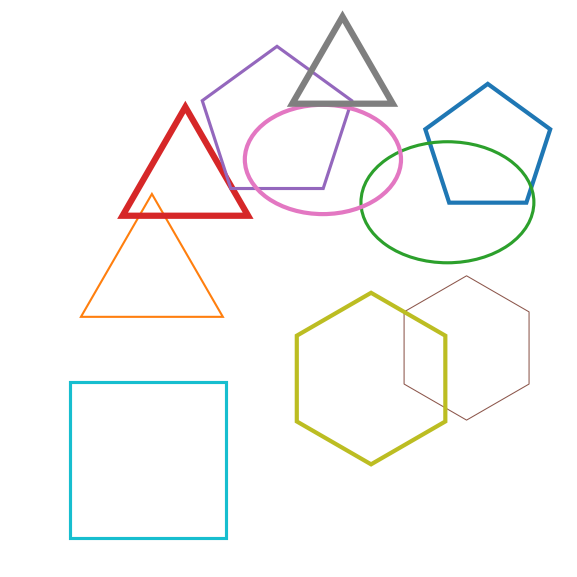[{"shape": "pentagon", "thickness": 2, "radius": 0.57, "center": [0.845, 0.74]}, {"shape": "triangle", "thickness": 1, "radius": 0.71, "center": [0.263, 0.521]}, {"shape": "oval", "thickness": 1.5, "radius": 0.75, "center": [0.775, 0.649]}, {"shape": "triangle", "thickness": 3, "radius": 0.63, "center": [0.321, 0.688]}, {"shape": "pentagon", "thickness": 1.5, "radius": 0.68, "center": [0.48, 0.783]}, {"shape": "hexagon", "thickness": 0.5, "radius": 0.62, "center": [0.808, 0.397]}, {"shape": "oval", "thickness": 2, "radius": 0.68, "center": [0.559, 0.723]}, {"shape": "triangle", "thickness": 3, "radius": 0.5, "center": [0.593, 0.87]}, {"shape": "hexagon", "thickness": 2, "radius": 0.74, "center": [0.643, 0.344]}, {"shape": "square", "thickness": 1.5, "radius": 0.67, "center": [0.256, 0.203]}]